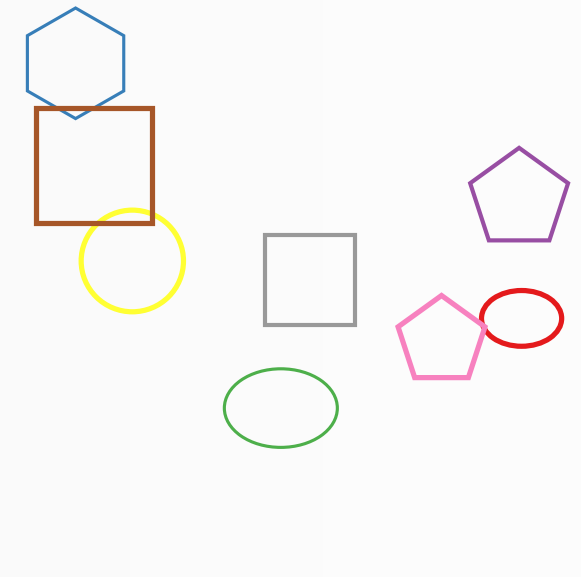[{"shape": "oval", "thickness": 2.5, "radius": 0.34, "center": [0.897, 0.448]}, {"shape": "hexagon", "thickness": 1.5, "radius": 0.48, "center": [0.13, 0.89]}, {"shape": "oval", "thickness": 1.5, "radius": 0.49, "center": [0.483, 0.292]}, {"shape": "pentagon", "thickness": 2, "radius": 0.44, "center": [0.893, 0.655]}, {"shape": "circle", "thickness": 2.5, "radius": 0.44, "center": [0.228, 0.547]}, {"shape": "square", "thickness": 2.5, "radius": 0.5, "center": [0.161, 0.713]}, {"shape": "pentagon", "thickness": 2.5, "radius": 0.39, "center": [0.76, 0.409]}, {"shape": "square", "thickness": 2, "radius": 0.39, "center": [0.533, 0.514]}]